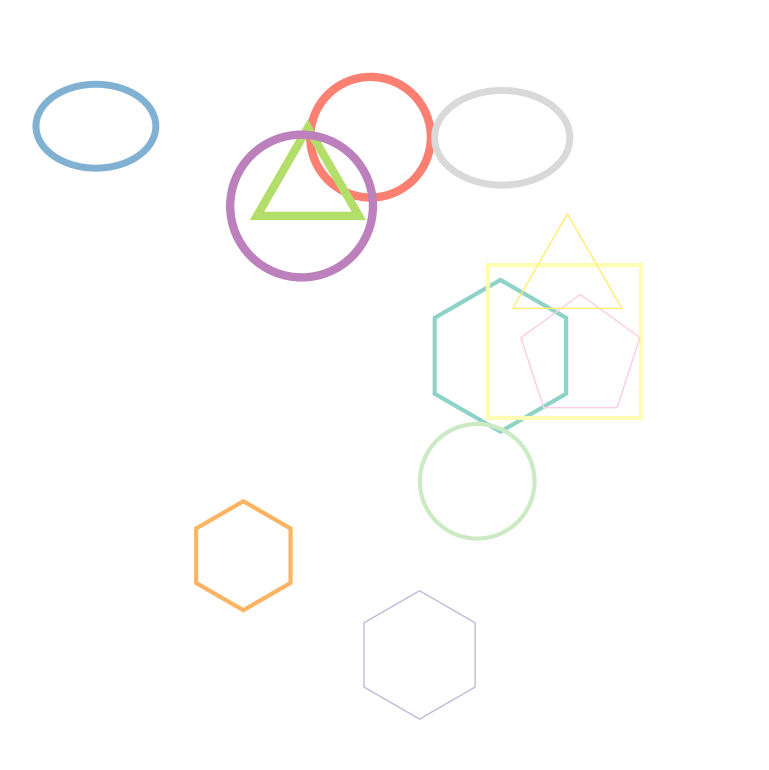[{"shape": "hexagon", "thickness": 1.5, "radius": 0.49, "center": [0.65, 0.538]}, {"shape": "square", "thickness": 1.5, "radius": 0.5, "center": [0.734, 0.557]}, {"shape": "hexagon", "thickness": 0.5, "radius": 0.42, "center": [0.545, 0.149]}, {"shape": "circle", "thickness": 3, "radius": 0.39, "center": [0.481, 0.822]}, {"shape": "oval", "thickness": 2.5, "radius": 0.39, "center": [0.125, 0.836]}, {"shape": "hexagon", "thickness": 1.5, "radius": 0.35, "center": [0.316, 0.278]}, {"shape": "triangle", "thickness": 3, "radius": 0.38, "center": [0.4, 0.758]}, {"shape": "pentagon", "thickness": 0.5, "radius": 0.41, "center": [0.754, 0.536]}, {"shape": "oval", "thickness": 2.5, "radius": 0.44, "center": [0.652, 0.821]}, {"shape": "circle", "thickness": 3, "radius": 0.46, "center": [0.392, 0.732]}, {"shape": "circle", "thickness": 1.5, "radius": 0.37, "center": [0.62, 0.375]}, {"shape": "triangle", "thickness": 0.5, "radius": 0.41, "center": [0.737, 0.64]}]